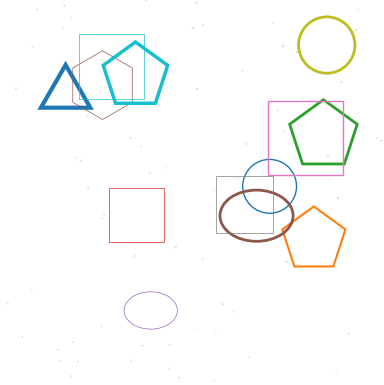[{"shape": "circle", "thickness": 1, "radius": 0.35, "center": [0.7, 0.516]}, {"shape": "triangle", "thickness": 3, "radius": 0.37, "center": [0.17, 0.757]}, {"shape": "pentagon", "thickness": 1.5, "radius": 0.43, "center": [0.815, 0.378]}, {"shape": "pentagon", "thickness": 2, "radius": 0.46, "center": [0.84, 0.649]}, {"shape": "square", "thickness": 0.5, "radius": 0.35, "center": [0.355, 0.442]}, {"shape": "oval", "thickness": 0.5, "radius": 0.35, "center": [0.391, 0.194]}, {"shape": "oval", "thickness": 2, "radius": 0.48, "center": [0.666, 0.44]}, {"shape": "hexagon", "thickness": 0.5, "radius": 0.45, "center": [0.266, 0.779]}, {"shape": "square", "thickness": 1, "radius": 0.48, "center": [0.794, 0.641]}, {"shape": "square", "thickness": 0.5, "radius": 0.37, "center": [0.636, 0.469]}, {"shape": "circle", "thickness": 2, "radius": 0.37, "center": [0.849, 0.883]}, {"shape": "pentagon", "thickness": 2.5, "radius": 0.44, "center": [0.352, 0.803]}, {"shape": "square", "thickness": 0.5, "radius": 0.42, "center": [0.29, 0.828]}]